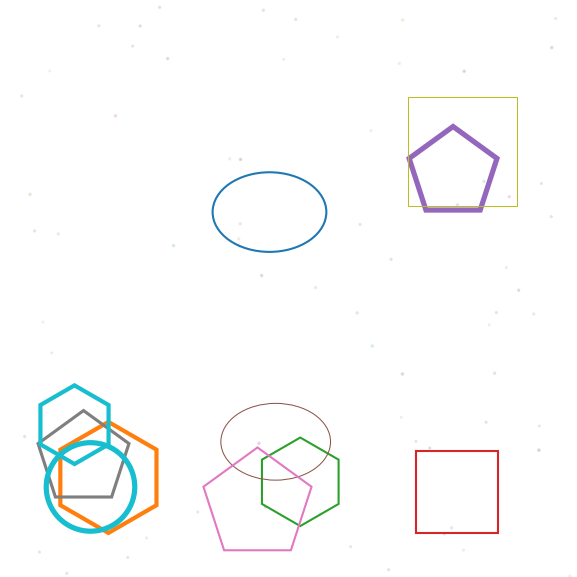[{"shape": "oval", "thickness": 1, "radius": 0.49, "center": [0.467, 0.632]}, {"shape": "hexagon", "thickness": 2, "radius": 0.48, "center": [0.188, 0.172]}, {"shape": "hexagon", "thickness": 1, "radius": 0.38, "center": [0.52, 0.165]}, {"shape": "square", "thickness": 1, "radius": 0.35, "center": [0.791, 0.147]}, {"shape": "pentagon", "thickness": 2.5, "radius": 0.4, "center": [0.785, 0.7]}, {"shape": "oval", "thickness": 0.5, "radius": 0.47, "center": [0.477, 0.234]}, {"shape": "pentagon", "thickness": 1, "radius": 0.49, "center": [0.446, 0.126]}, {"shape": "pentagon", "thickness": 1.5, "radius": 0.41, "center": [0.145, 0.205]}, {"shape": "square", "thickness": 0.5, "radius": 0.47, "center": [0.801, 0.737]}, {"shape": "circle", "thickness": 2.5, "radius": 0.38, "center": [0.157, 0.156]}, {"shape": "hexagon", "thickness": 2, "radius": 0.34, "center": [0.129, 0.264]}]